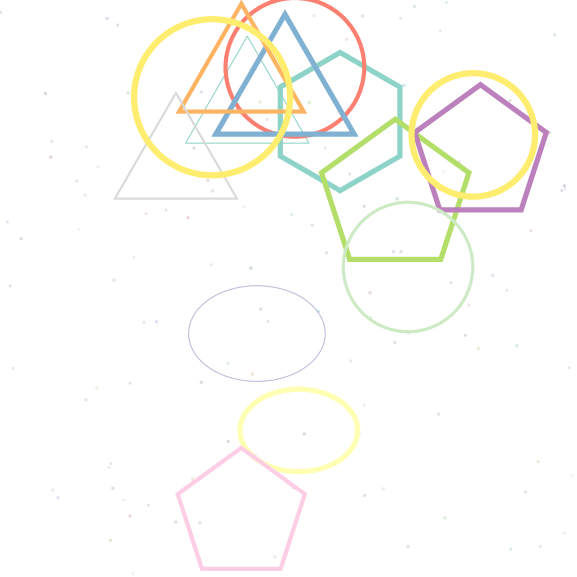[{"shape": "hexagon", "thickness": 2.5, "radius": 0.6, "center": [0.589, 0.789]}, {"shape": "triangle", "thickness": 0.5, "radius": 0.62, "center": [0.428, 0.813]}, {"shape": "oval", "thickness": 2.5, "radius": 0.51, "center": [0.517, 0.254]}, {"shape": "oval", "thickness": 0.5, "radius": 0.59, "center": [0.445, 0.422]}, {"shape": "circle", "thickness": 2, "radius": 0.6, "center": [0.511, 0.883]}, {"shape": "triangle", "thickness": 2.5, "radius": 0.69, "center": [0.493, 0.836]}, {"shape": "triangle", "thickness": 2, "radius": 0.62, "center": [0.418, 0.868]}, {"shape": "pentagon", "thickness": 2.5, "radius": 0.67, "center": [0.684, 0.658]}, {"shape": "pentagon", "thickness": 2, "radius": 0.58, "center": [0.418, 0.108]}, {"shape": "triangle", "thickness": 1, "radius": 0.61, "center": [0.305, 0.716]}, {"shape": "pentagon", "thickness": 2.5, "radius": 0.6, "center": [0.832, 0.733]}, {"shape": "circle", "thickness": 1.5, "radius": 0.56, "center": [0.707, 0.537]}, {"shape": "circle", "thickness": 3, "radius": 0.68, "center": [0.367, 0.831]}, {"shape": "circle", "thickness": 3, "radius": 0.53, "center": [0.82, 0.766]}]